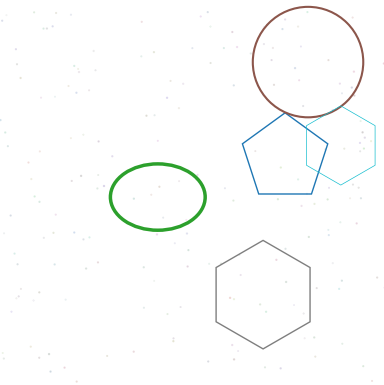[{"shape": "pentagon", "thickness": 1, "radius": 0.58, "center": [0.741, 0.59]}, {"shape": "oval", "thickness": 2.5, "radius": 0.62, "center": [0.41, 0.488]}, {"shape": "circle", "thickness": 1.5, "radius": 0.72, "center": [0.8, 0.839]}, {"shape": "hexagon", "thickness": 1, "radius": 0.7, "center": [0.683, 0.235]}, {"shape": "hexagon", "thickness": 0.5, "radius": 0.51, "center": [0.885, 0.622]}]